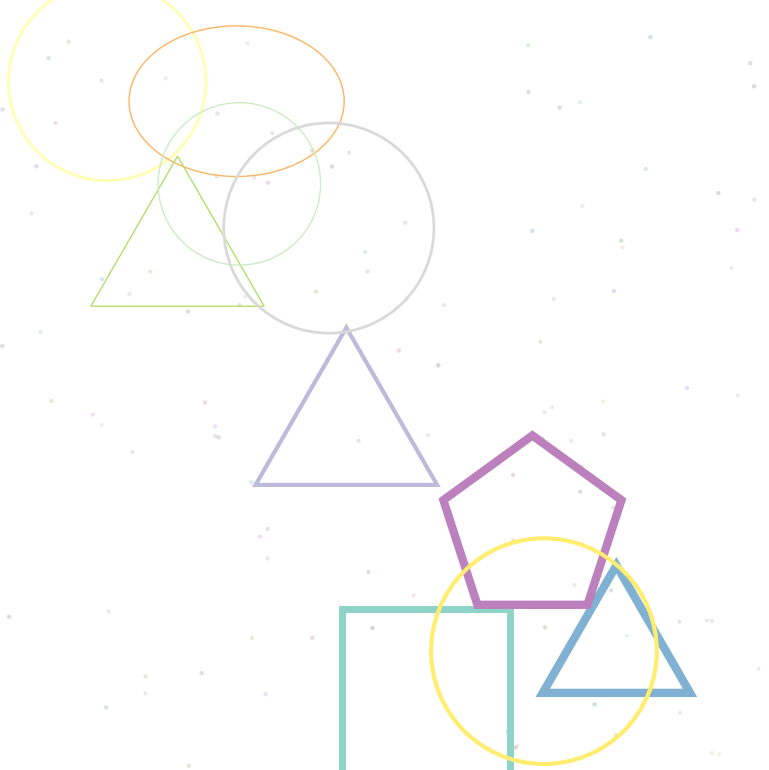[{"shape": "square", "thickness": 2.5, "radius": 0.54, "center": [0.553, 0.101]}, {"shape": "circle", "thickness": 1, "radius": 0.64, "center": [0.139, 0.894]}, {"shape": "triangle", "thickness": 1.5, "radius": 0.68, "center": [0.45, 0.438]}, {"shape": "triangle", "thickness": 3, "radius": 0.55, "center": [0.801, 0.155]}, {"shape": "oval", "thickness": 0.5, "radius": 0.7, "center": [0.307, 0.869]}, {"shape": "triangle", "thickness": 0.5, "radius": 0.65, "center": [0.231, 0.667]}, {"shape": "circle", "thickness": 1, "radius": 0.68, "center": [0.427, 0.704]}, {"shape": "pentagon", "thickness": 3, "radius": 0.61, "center": [0.691, 0.313]}, {"shape": "circle", "thickness": 0.5, "radius": 0.53, "center": [0.311, 0.761]}, {"shape": "circle", "thickness": 1.5, "radius": 0.73, "center": [0.706, 0.154]}]